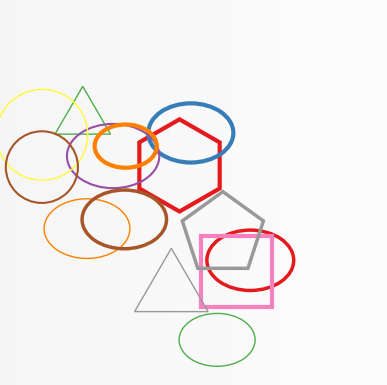[{"shape": "oval", "thickness": 2.5, "radius": 0.56, "center": [0.646, 0.324]}, {"shape": "hexagon", "thickness": 3, "radius": 0.6, "center": [0.463, 0.57]}, {"shape": "oval", "thickness": 3, "radius": 0.55, "center": [0.492, 0.655]}, {"shape": "oval", "thickness": 1, "radius": 0.49, "center": [0.56, 0.117]}, {"shape": "triangle", "thickness": 1, "radius": 0.41, "center": [0.214, 0.693]}, {"shape": "oval", "thickness": 1.5, "radius": 0.6, "center": [0.292, 0.595]}, {"shape": "oval", "thickness": 1, "radius": 0.55, "center": [0.224, 0.406]}, {"shape": "oval", "thickness": 3, "radius": 0.4, "center": [0.324, 0.62]}, {"shape": "circle", "thickness": 1, "radius": 0.59, "center": [0.109, 0.65]}, {"shape": "oval", "thickness": 2.5, "radius": 0.54, "center": [0.321, 0.43]}, {"shape": "circle", "thickness": 1.5, "radius": 0.47, "center": [0.108, 0.566]}, {"shape": "square", "thickness": 3, "radius": 0.46, "center": [0.61, 0.295]}, {"shape": "pentagon", "thickness": 2.5, "radius": 0.55, "center": [0.575, 0.392]}, {"shape": "triangle", "thickness": 1, "radius": 0.55, "center": [0.442, 0.245]}]